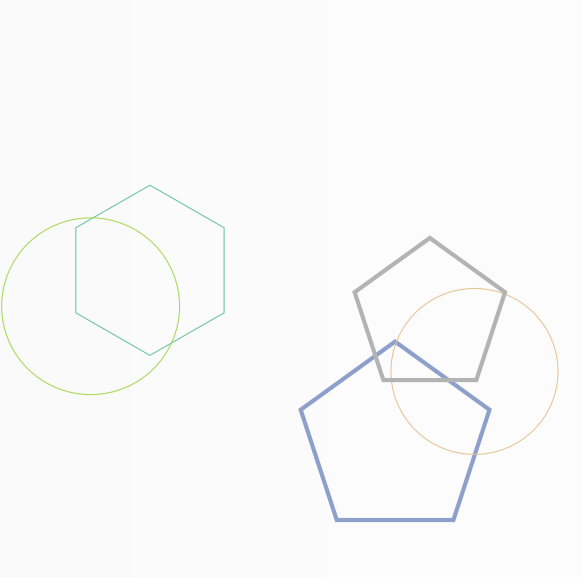[{"shape": "hexagon", "thickness": 0.5, "radius": 0.74, "center": [0.258, 0.531]}, {"shape": "pentagon", "thickness": 2, "radius": 0.85, "center": [0.68, 0.237]}, {"shape": "circle", "thickness": 0.5, "radius": 0.77, "center": [0.156, 0.469]}, {"shape": "circle", "thickness": 0.5, "radius": 0.72, "center": [0.816, 0.356]}, {"shape": "pentagon", "thickness": 2, "radius": 0.68, "center": [0.74, 0.451]}]